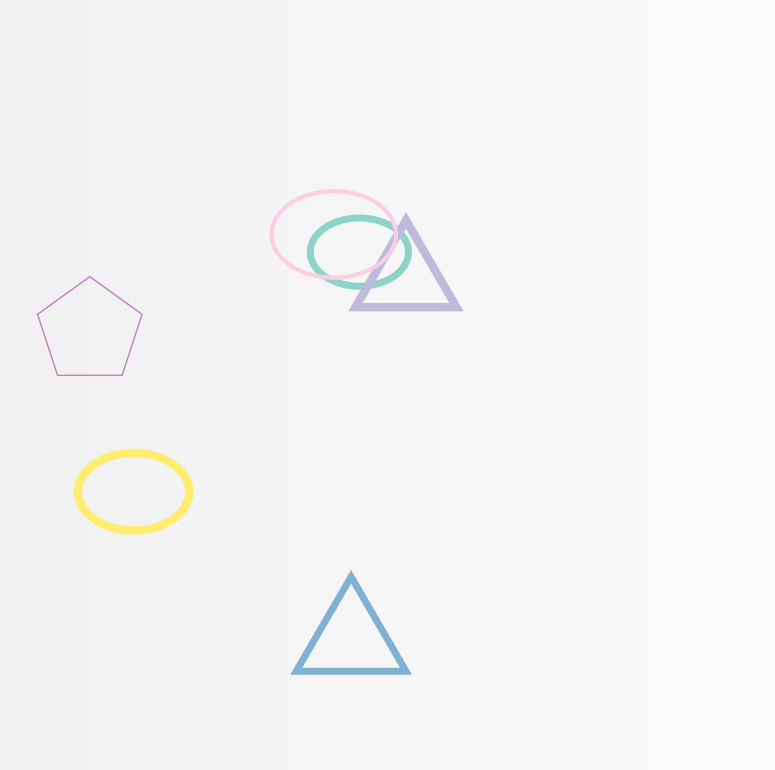[{"shape": "oval", "thickness": 2.5, "radius": 0.32, "center": [0.464, 0.673]}, {"shape": "triangle", "thickness": 3, "radius": 0.38, "center": [0.524, 0.639]}, {"shape": "triangle", "thickness": 2.5, "radius": 0.41, "center": [0.453, 0.169]}, {"shape": "oval", "thickness": 1.5, "radius": 0.4, "center": [0.431, 0.696]}, {"shape": "pentagon", "thickness": 0.5, "radius": 0.35, "center": [0.116, 0.57]}, {"shape": "oval", "thickness": 3, "radius": 0.36, "center": [0.172, 0.361]}]